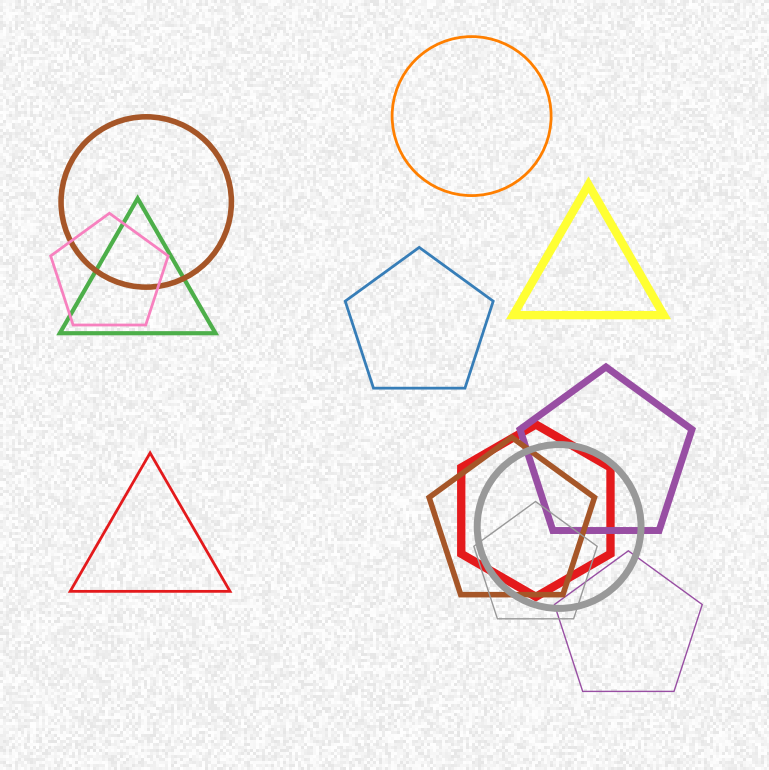[{"shape": "hexagon", "thickness": 3, "radius": 0.56, "center": [0.696, 0.337]}, {"shape": "triangle", "thickness": 1, "radius": 0.6, "center": [0.195, 0.292]}, {"shape": "pentagon", "thickness": 1, "radius": 0.51, "center": [0.544, 0.578]}, {"shape": "triangle", "thickness": 1.5, "radius": 0.58, "center": [0.179, 0.626]}, {"shape": "pentagon", "thickness": 2.5, "radius": 0.59, "center": [0.787, 0.406]}, {"shape": "pentagon", "thickness": 0.5, "radius": 0.5, "center": [0.816, 0.184]}, {"shape": "circle", "thickness": 1, "radius": 0.52, "center": [0.612, 0.849]}, {"shape": "triangle", "thickness": 3, "radius": 0.56, "center": [0.764, 0.647]}, {"shape": "circle", "thickness": 2, "radius": 0.55, "center": [0.19, 0.738]}, {"shape": "pentagon", "thickness": 2, "radius": 0.56, "center": [0.665, 0.319]}, {"shape": "pentagon", "thickness": 1, "radius": 0.4, "center": [0.142, 0.643]}, {"shape": "circle", "thickness": 2.5, "radius": 0.53, "center": [0.726, 0.316]}, {"shape": "pentagon", "thickness": 0.5, "radius": 0.42, "center": [0.695, 0.264]}]